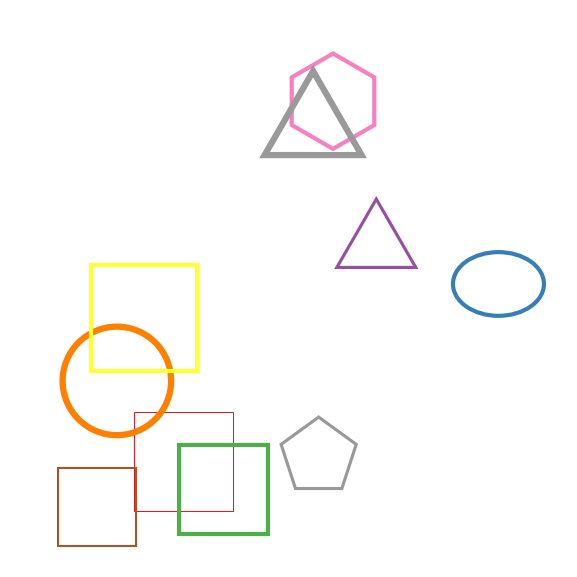[{"shape": "square", "thickness": 0.5, "radius": 0.43, "center": [0.318, 0.2]}, {"shape": "oval", "thickness": 2, "radius": 0.39, "center": [0.863, 0.507]}, {"shape": "square", "thickness": 2, "radius": 0.38, "center": [0.387, 0.151]}, {"shape": "triangle", "thickness": 1.5, "radius": 0.39, "center": [0.652, 0.576]}, {"shape": "circle", "thickness": 3, "radius": 0.47, "center": [0.202, 0.34]}, {"shape": "square", "thickness": 2, "radius": 0.46, "center": [0.249, 0.448]}, {"shape": "square", "thickness": 1, "radius": 0.34, "center": [0.168, 0.122]}, {"shape": "hexagon", "thickness": 2, "radius": 0.41, "center": [0.577, 0.824]}, {"shape": "triangle", "thickness": 3, "radius": 0.48, "center": [0.542, 0.779]}, {"shape": "pentagon", "thickness": 1.5, "radius": 0.34, "center": [0.552, 0.209]}]